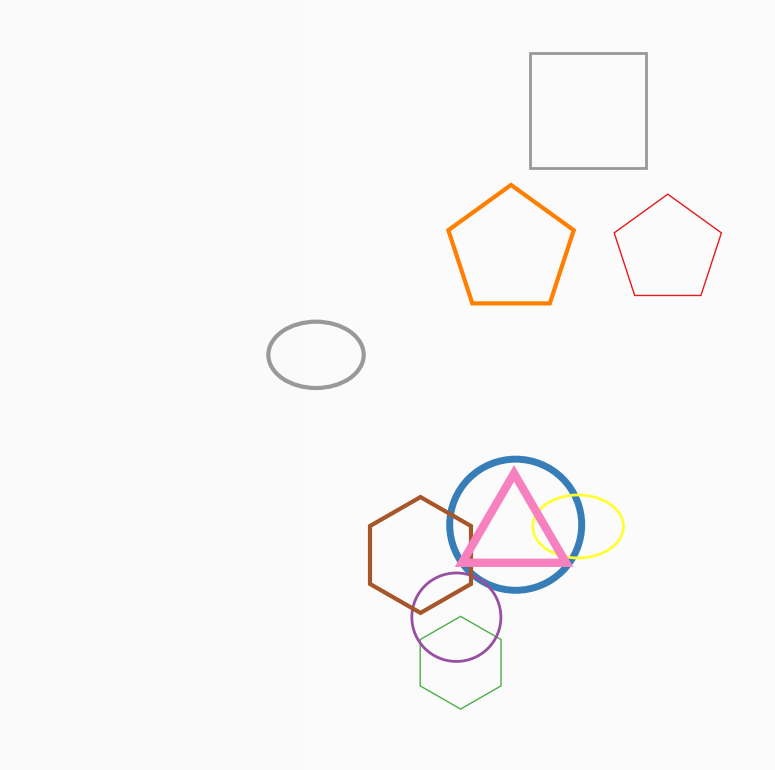[{"shape": "pentagon", "thickness": 0.5, "radius": 0.36, "center": [0.862, 0.675]}, {"shape": "circle", "thickness": 2.5, "radius": 0.43, "center": [0.665, 0.319]}, {"shape": "hexagon", "thickness": 0.5, "radius": 0.3, "center": [0.594, 0.139]}, {"shape": "circle", "thickness": 1, "radius": 0.29, "center": [0.589, 0.198]}, {"shape": "pentagon", "thickness": 1.5, "radius": 0.43, "center": [0.659, 0.675]}, {"shape": "oval", "thickness": 1, "radius": 0.29, "center": [0.746, 0.316]}, {"shape": "hexagon", "thickness": 1.5, "radius": 0.38, "center": [0.543, 0.279]}, {"shape": "triangle", "thickness": 3, "radius": 0.39, "center": [0.663, 0.308]}, {"shape": "square", "thickness": 1, "radius": 0.37, "center": [0.759, 0.857]}, {"shape": "oval", "thickness": 1.5, "radius": 0.31, "center": [0.408, 0.539]}]